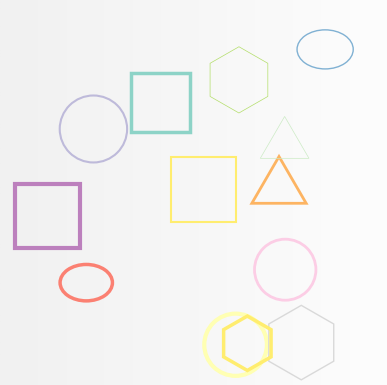[{"shape": "square", "thickness": 2.5, "radius": 0.38, "center": [0.414, 0.733]}, {"shape": "circle", "thickness": 3, "radius": 0.4, "center": [0.608, 0.105]}, {"shape": "circle", "thickness": 1.5, "radius": 0.43, "center": [0.241, 0.665]}, {"shape": "oval", "thickness": 2.5, "radius": 0.34, "center": [0.223, 0.266]}, {"shape": "oval", "thickness": 1, "radius": 0.36, "center": [0.839, 0.872]}, {"shape": "triangle", "thickness": 2, "radius": 0.4, "center": [0.72, 0.512]}, {"shape": "hexagon", "thickness": 0.5, "radius": 0.43, "center": [0.617, 0.793]}, {"shape": "circle", "thickness": 2, "radius": 0.4, "center": [0.736, 0.299]}, {"shape": "hexagon", "thickness": 1, "radius": 0.48, "center": [0.777, 0.11]}, {"shape": "square", "thickness": 3, "radius": 0.42, "center": [0.122, 0.438]}, {"shape": "triangle", "thickness": 0.5, "radius": 0.36, "center": [0.735, 0.625]}, {"shape": "hexagon", "thickness": 2.5, "radius": 0.35, "center": [0.638, 0.108]}, {"shape": "square", "thickness": 1.5, "radius": 0.42, "center": [0.526, 0.508]}]